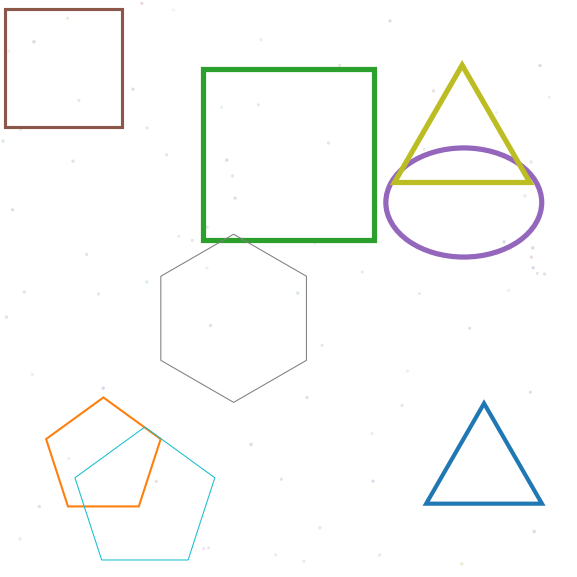[{"shape": "triangle", "thickness": 2, "radius": 0.58, "center": [0.838, 0.185]}, {"shape": "pentagon", "thickness": 1, "radius": 0.52, "center": [0.179, 0.207]}, {"shape": "square", "thickness": 2.5, "radius": 0.74, "center": [0.5, 0.732]}, {"shape": "oval", "thickness": 2.5, "radius": 0.67, "center": [0.803, 0.649]}, {"shape": "square", "thickness": 1.5, "radius": 0.51, "center": [0.11, 0.881]}, {"shape": "hexagon", "thickness": 0.5, "radius": 0.73, "center": [0.405, 0.448]}, {"shape": "triangle", "thickness": 2.5, "radius": 0.68, "center": [0.8, 0.751]}, {"shape": "pentagon", "thickness": 0.5, "radius": 0.64, "center": [0.251, 0.132]}]